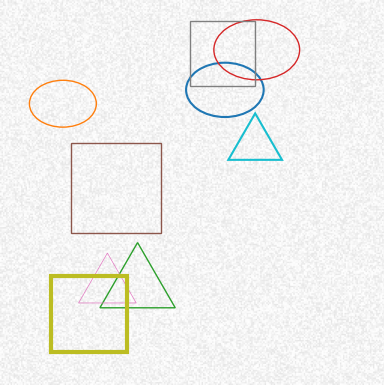[{"shape": "oval", "thickness": 1.5, "radius": 0.5, "center": [0.584, 0.767]}, {"shape": "oval", "thickness": 1, "radius": 0.43, "center": [0.163, 0.731]}, {"shape": "triangle", "thickness": 1, "radius": 0.56, "center": [0.357, 0.257]}, {"shape": "oval", "thickness": 1, "radius": 0.56, "center": [0.667, 0.871]}, {"shape": "square", "thickness": 1, "radius": 0.59, "center": [0.302, 0.513]}, {"shape": "triangle", "thickness": 0.5, "radius": 0.43, "center": [0.279, 0.256]}, {"shape": "square", "thickness": 1, "radius": 0.42, "center": [0.578, 0.862]}, {"shape": "square", "thickness": 3, "radius": 0.49, "center": [0.231, 0.184]}, {"shape": "triangle", "thickness": 1.5, "radius": 0.4, "center": [0.663, 0.625]}]